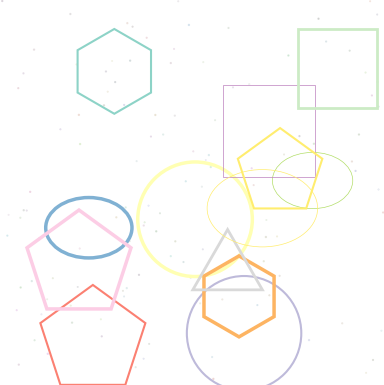[{"shape": "hexagon", "thickness": 1.5, "radius": 0.55, "center": [0.297, 0.815]}, {"shape": "circle", "thickness": 2.5, "radius": 0.74, "center": [0.507, 0.431]}, {"shape": "circle", "thickness": 1.5, "radius": 0.74, "center": [0.634, 0.134]}, {"shape": "pentagon", "thickness": 1.5, "radius": 0.72, "center": [0.241, 0.116]}, {"shape": "oval", "thickness": 2.5, "radius": 0.56, "center": [0.231, 0.408]}, {"shape": "hexagon", "thickness": 2.5, "radius": 0.53, "center": [0.621, 0.23]}, {"shape": "oval", "thickness": 0.5, "radius": 0.52, "center": [0.812, 0.531]}, {"shape": "pentagon", "thickness": 2.5, "radius": 0.71, "center": [0.205, 0.312]}, {"shape": "triangle", "thickness": 2, "radius": 0.52, "center": [0.591, 0.299]}, {"shape": "square", "thickness": 0.5, "radius": 0.6, "center": [0.699, 0.66]}, {"shape": "square", "thickness": 2, "radius": 0.51, "center": [0.876, 0.822]}, {"shape": "pentagon", "thickness": 1.5, "radius": 0.58, "center": [0.727, 0.552]}, {"shape": "oval", "thickness": 0.5, "radius": 0.72, "center": [0.681, 0.459]}]